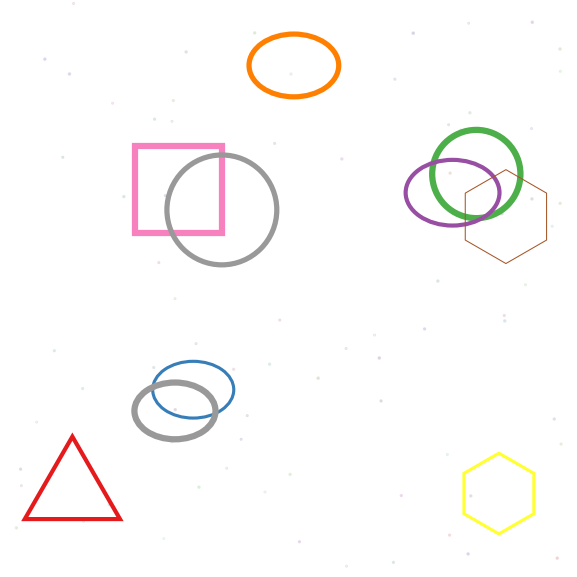[{"shape": "triangle", "thickness": 2, "radius": 0.48, "center": [0.125, 0.148]}, {"shape": "oval", "thickness": 1.5, "radius": 0.35, "center": [0.335, 0.324]}, {"shape": "circle", "thickness": 3, "radius": 0.38, "center": [0.825, 0.698]}, {"shape": "oval", "thickness": 2, "radius": 0.41, "center": [0.784, 0.665]}, {"shape": "oval", "thickness": 2.5, "radius": 0.39, "center": [0.509, 0.886]}, {"shape": "hexagon", "thickness": 1.5, "radius": 0.35, "center": [0.864, 0.144]}, {"shape": "hexagon", "thickness": 0.5, "radius": 0.41, "center": [0.876, 0.624]}, {"shape": "square", "thickness": 3, "radius": 0.38, "center": [0.308, 0.671]}, {"shape": "oval", "thickness": 3, "radius": 0.35, "center": [0.303, 0.288]}, {"shape": "circle", "thickness": 2.5, "radius": 0.48, "center": [0.384, 0.636]}]